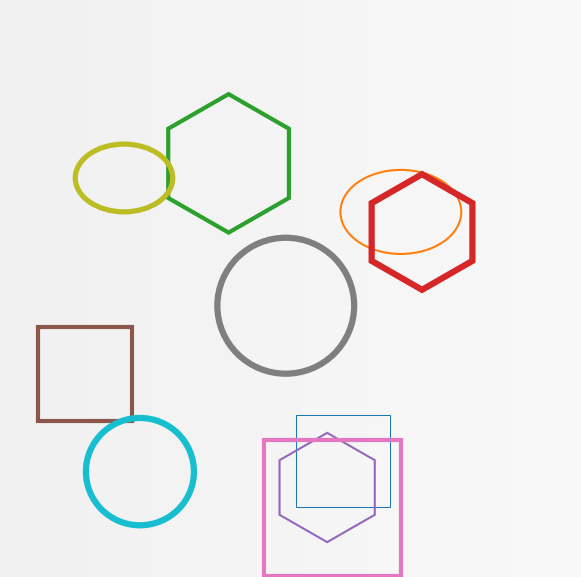[{"shape": "square", "thickness": 0.5, "radius": 0.4, "center": [0.59, 0.201]}, {"shape": "oval", "thickness": 1, "radius": 0.52, "center": [0.69, 0.632]}, {"shape": "hexagon", "thickness": 2, "radius": 0.6, "center": [0.393, 0.716]}, {"shape": "hexagon", "thickness": 3, "radius": 0.5, "center": [0.726, 0.597]}, {"shape": "hexagon", "thickness": 1, "radius": 0.47, "center": [0.563, 0.155]}, {"shape": "square", "thickness": 2, "radius": 0.41, "center": [0.146, 0.352]}, {"shape": "square", "thickness": 2, "radius": 0.59, "center": [0.571, 0.12]}, {"shape": "circle", "thickness": 3, "radius": 0.59, "center": [0.492, 0.47]}, {"shape": "oval", "thickness": 2.5, "radius": 0.42, "center": [0.213, 0.691]}, {"shape": "circle", "thickness": 3, "radius": 0.46, "center": [0.241, 0.182]}]